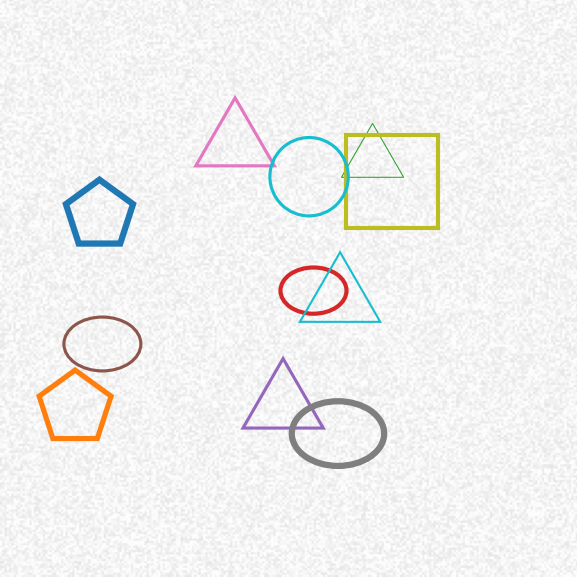[{"shape": "pentagon", "thickness": 3, "radius": 0.31, "center": [0.172, 0.627]}, {"shape": "pentagon", "thickness": 2.5, "radius": 0.33, "center": [0.13, 0.293]}, {"shape": "triangle", "thickness": 0.5, "radius": 0.31, "center": [0.645, 0.723]}, {"shape": "oval", "thickness": 2, "radius": 0.29, "center": [0.543, 0.496]}, {"shape": "triangle", "thickness": 1.5, "radius": 0.4, "center": [0.49, 0.298]}, {"shape": "oval", "thickness": 1.5, "radius": 0.33, "center": [0.177, 0.403]}, {"shape": "triangle", "thickness": 1.5, "radius": 0.39, "center": [0.407, 0.751]}, {"shape": "oval", "thickness": 3, "radius": 0.4, "center": [0.585, 0.248]}, {"shape": "square", "thickness": 2, "radius": 0.4, "center": [0.679, 0.685]}, {"shape": "triangle", "thickness": 1, "radius": 0.4, "center": [0.589, 0.482]}, {"shape": "circle", "thickness": 1.5, "radius": 0.34, "center": [0.535, 0.693]}]